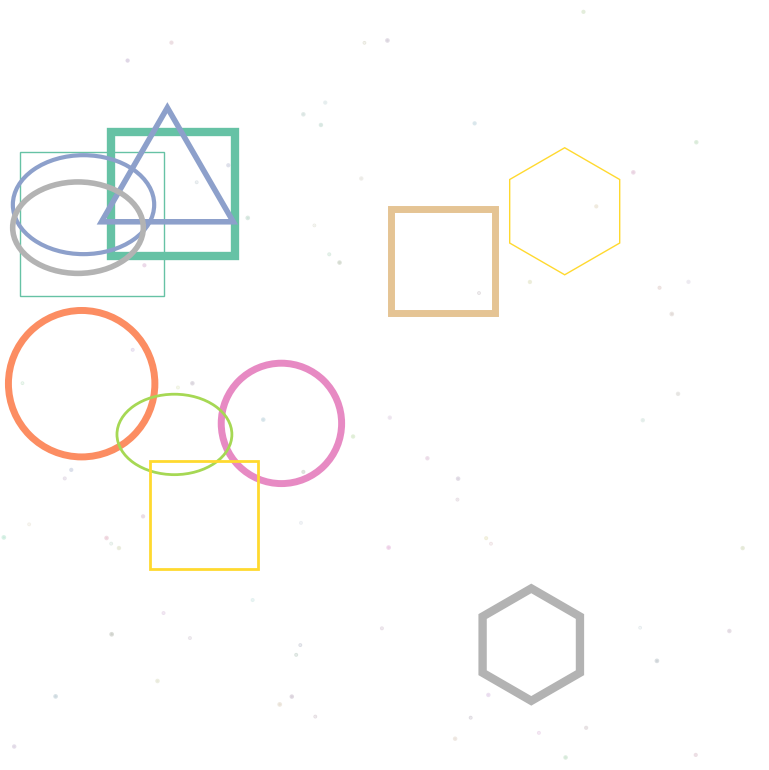[{"shape": "square", "thickness": 0.5, "radius": 0.47, "center": [0.119, 0.709]}, {"shape": "square", "thickness": 3, "radius": 0.4, "center": [0.224, 0.748]}, {"shape": "circle", "thickness": 2.5, "radius": 0.48, "center": [0.106, 0.502]}, {"shape": "oval", "thickness": 1.5, "radius": 0.46, "center": [0.108, 0.734]}, {"shape": "triangle", "thickness": 2, "radius": 0.49, "center": [0.217, 0.761]}, {"shape": "circle", "thickness": 2.5, "radius": 0.39, "center": [0.365, 0.45]}, {"shape": "oval", "thickness": 1, "radius": 0.37, "center": [0.227, 0.436]}, {"shape": "hexagon", "thickness": 0.5, "radius": 0.41, "center": [0.733, 0.726]}, {"shape": "square", "thickness": 1, "radius": 0.35, "center": [0.265, 0.331]}, {"shape": "square", "thickness": 2.5, "radius": 0.34, "center": [0.575, 0.662]}, {"shape": "oval", "thickness": 2, "radius": 0.42, "center": [0.101, 0.704]}, {"shape": "hexagon", "thickness": 3, "radius": 0.37, "center": [0.69, 0.163]}]